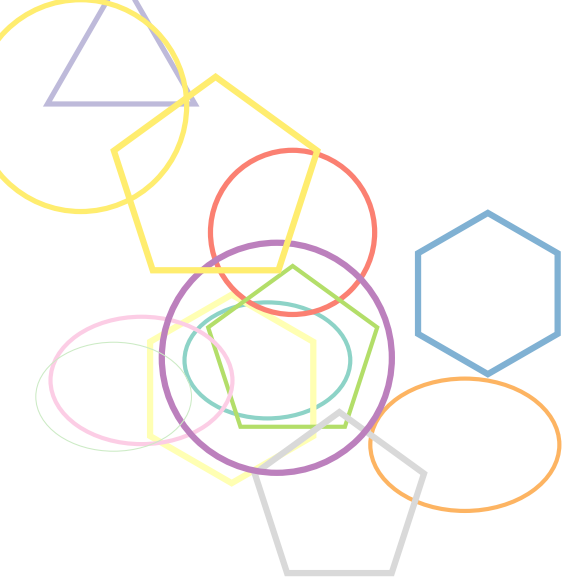[{"shape": "oval", "thickness": 2, "radius": 0.72, "center": [0.463, 0.375]}, {"shape": "hexagon", "thickness": 3, "radius": 0.82, "center": [0.401, 0.326]}, {"shape": "triangle", "thickness": 2.5, "radius": 0.74, "center": [0.21, 0.893]}, {"shape": "circle", "thickness": 2.5, "radius": 0.71, "center": [0.507, 0.597]}, {"shape": "hexagon", "thickness": 3, "radius": 0.7, "center": [0.845, 0.491]}, {"shape": "oval", "thickness": 2, "radius": 0.82, "center": [0.805, 0.229]}, {"shape": "pentagon", "thickness": 2, "radius": 0.77, "center": [0.507, 0.385]}, {"shape": "oval", "thickness": 2, "radius": 0.79, "center": [0.245, 0.34]}, {"shape": "pentagon", "thickness": 3, "radius": 0.77, "center": [0.588, 0.131]}, {"shape": "circle", "thickness": 3, "radius": 1.0, "center": [0.479, 0.38]}, {"shape": "oval", "thickness": 0.5, "radius": 0.67, "center": [0.197, 0.312]}, {"shape": "pentagon", "thickness": 3, "radius": 0.93, "center": [0.373, 0.681]}, {"shape": "circle", "thickness": 2.5, "radius": 0.92, "center": [0.14, 0.816]}]